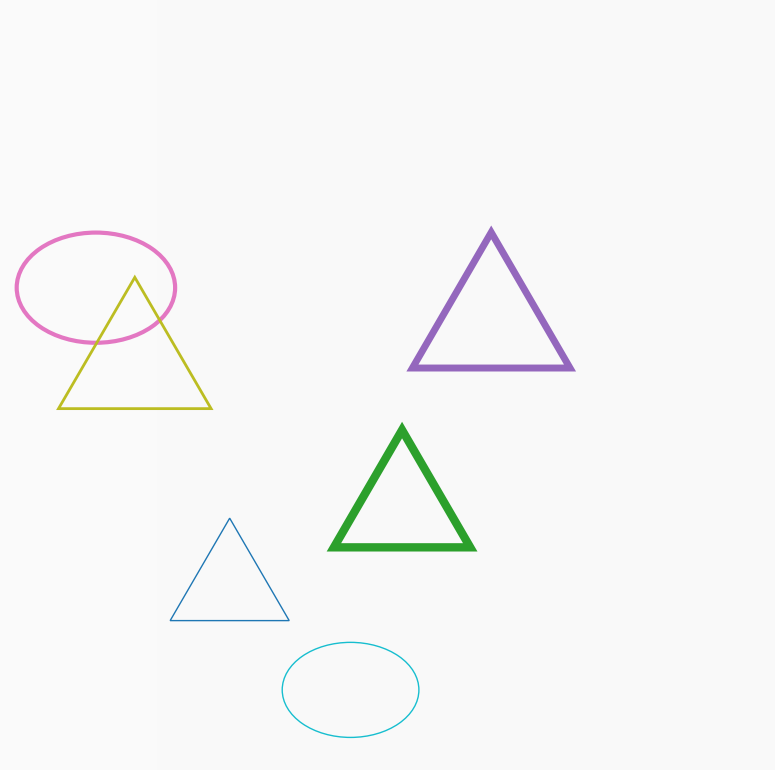[{"shape": "triangle", "thickness": 0.5, "radius": 0.44, "center": [0.296, 0.238]}, {"shape": "triangle", "thickness": 3, "radius": 0.51, "center": [0.519, 0.34]}, {"shape": "triangle", "thickness": 2.5, "radius": 0.59, "center": [0.634, 0.581]}, {"shape": "oval", "thickness": 1.5, "radius": 0.51, "center": [0.124, 0.626]}, {"shape": "triangle", "thickness": 1, "radius": 0.57, "center": [0.174, 0.526]}, {"shape": "oval", "thickness": 0.5, "radius": 0.44, "center": [0.452, 0.104]}]